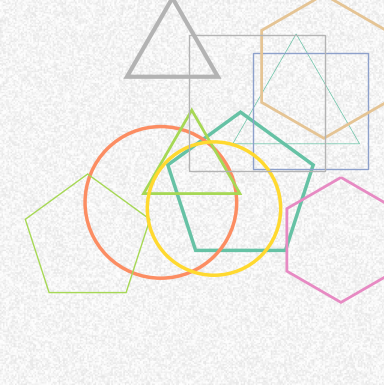[{"shape": "triangle", "thickness": 0.5, "radius": 0.95, "center": [0.769, 0.722]}, {"shape": "pentagon", "thickness": 2.5, "radius": 0.99, "center": [0.625, 0.51]}, {"shape": "circle", "thickness": 2.5, "radius": 0.98, "center": [0.418, 0.474]}, {"shape": "square", "thickness": 1, "radius": 0.75, "center": [0.807, 0.712]}, {"shape": "hexagon", "thickness": 2, "radius": 0.81, "center": [0.886, 0.377]}, {"shape": "triangle", "thickness": 2, "radius": 0.72, "center": [0.498, 0.569]}, {"shape": "pentagon", "thickness": 1, "radius": 0.85, "center": [0.227, 0.378]}, {"shape": "circle", "thickness": 2.5, "radius": 0.87, "center": [0.556, 0.458]}, {"shape": "hexagon", "thickness": 2, "radius": 0.93, "center": [0.841, 0.828]}, {"shape": "square", "thickness": 1, "radius": 0.89, "center": [0.667, 0.732]}, {"shape": "triangle", "thickness": 3, "radius": 0.68, "center": [0.448, 0.869]}]